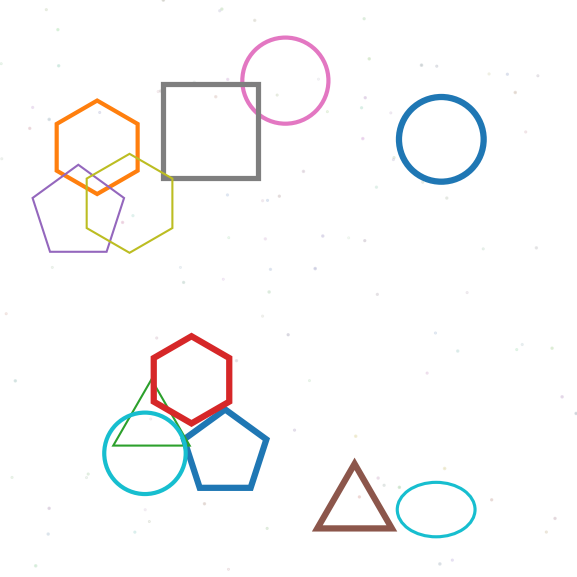[{"shape": "circle", "thickness": 3, "radius": 0.37, "center": [0.764, 0.758]}, {"shape": "pentagon", "thickness": 3, "radius": 0.38, "center": [0.39, 0.215]}, {"shape": "hexagon", "thickness": 2, "radius": 0.4, "center": [0.168, 0.744]}, {"shape": "triangle", "thickness": 1, "radius": 0.38, "center": [0.262, 0.266]}, {"shape": "hexagon", "thickness": 3, "radius": 0.38, "center": [0.332, 0.341]}, {"shape": "pentagon", "thickness": 1, "radius": 0.42, "center": [0.136, 0.631]}, {"shape": "triangle", "thickness": 3, "radius": 0.37, "center": [0.614, 0.121]}, {"shape": "circle", "thickness": 2, "radius": 0.37, "center": [0.494, 0.86]}, {"shape": "square", "thickness": 2.5, "radius": 0.41, "center": [0.365, 0.772]}, {"shape": "hexagon", "thickness": 1, "radius": 0.43, "center": [0.224, 0.647]}, {"shape": "oval", "thickness": 1.5, "radius": 0.34, "center": [0.755, 0.117]}, {"shape": "circle", "thickness": 2, "radius": 0.35, "center": [0.251, 0.214]}]